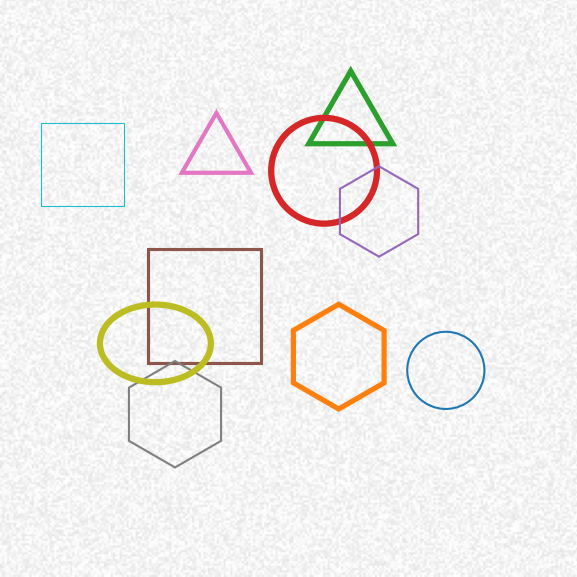[{"shape": "circle", "thickness": 1, "radius": 0.33, "center": [0.772, 0.358]}, {"shape": "hexagon", "thickness": 2.5, "radius": 0.45, "center": [0.587, 0.382]}, {"shape": "triangle", "thickness": 2.5, "radius": 0.42, "center": [0.607, 0.792]}, {"shape": "circle", "thickness": 3, "radius": 0.46, "center": [0.561, 0.703]}, {"shape": "hexagon", "thickness": 1, "radius": 0.39, "center": [0.656, 0.633]}, {"shape": "square", "thickness": 1.5, "radius": 0.49, "center": [0.354, 0.469]}, {"shape": "triangle", "thickness": 2, "radius": 0.35, "center": [0.375, 0.734]}, {"shape": "hexagon", "thickness": 1, "radius": 0.46, "center": [0.303, 0.282]}, {"shape": "oval", "thickness": 3, "radius": 0.48, "center": [0.269, 0.405]}, {"shape": "square", "thickness": 0.5, "radius": 0.36, "center": [0.143, 0.715]}]